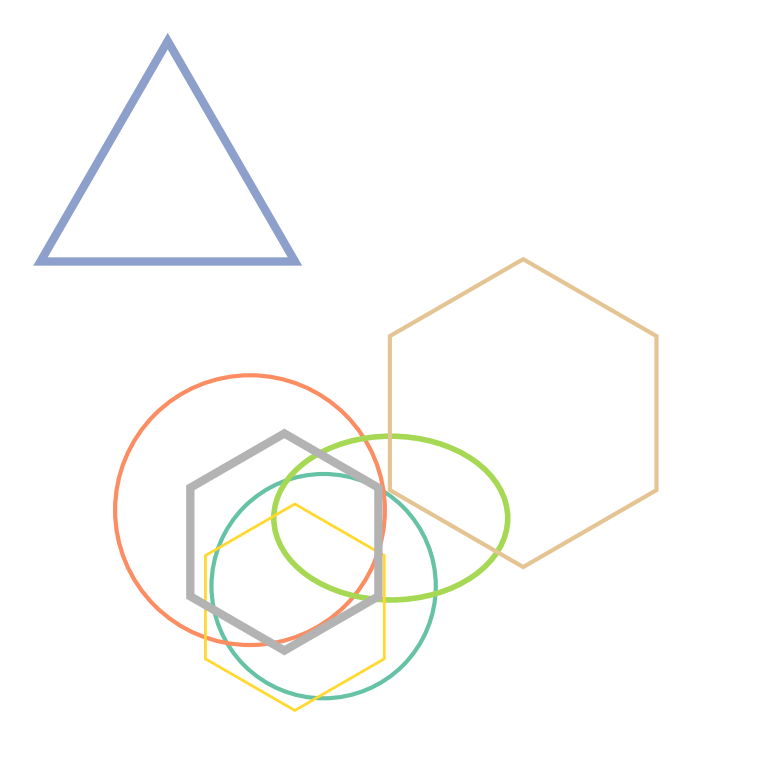[{"shape": "circle", "thickness": 1.5, "radius": 0.73, "center": [0.42, 0.239]}, {"shape": "circle", "thickness": 1.5, "radius": 0.88, "center": [0.325, 0.337]}, {"shape": "triangle", "thickness": 3, "radius": 0.95, "center": [0.218, 0.756]}, {"shape": "oval", "thickness": 2, "radius": 0.76, "center": [0.507, 0.327]}, {"shape": "hexagon", "thickness": 1, "radius": 0.67, "center": [0.383, 0.211]}, {"shape": "hexagon", "thickness": 1.5, "radius": 1.0, "center": [0.679, 0.463]}, {"shape": "hexagon", "thickness": 3, "radius": 0.71, "center": [0.369, 0.296]}]